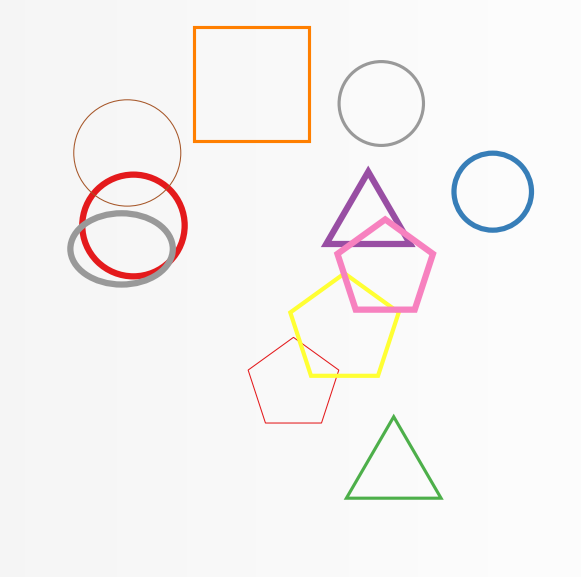[{"shape": "circle", "thickness": 3, "radius": 0.44, "center": [0.23, 0.609]}, {"shape": "pentagon", "thickness": 0.5, "radius": 0.41, "center": [0.505, 0.333]}, {"shape": "circle", "thickness": 2.5, "radius": 0.33, "center": [0.848, 0.667]}, {"shape": "triangle", "thickness": 1.5, "radius": 0.47, "center": [0.677, 0.183]}, {"shape": "triangle", "thickness": 3, "radius": 0.42, "center": [0.634, 0.618]}, {"shape": "square", "thickness": 1.5, "radius": 0.5, "center": [0.433, 0.854]}, {"shape": "pentagon", "thickness": 2, "radius": 0.49, "center": [0.593, 0.428]}, {"shape": "circle", "thickness": 0.5, "radius": 0.46, "center": [0.219, 0.734]}, {"shape": "pentagon", "thickness": 3, "radius": 0.43, "center": [0.663, 0.533]}, {"shape": "oval", "thickness": 3, "radius": 0.44, "center": [0.209, 0.568]}, {"shape": "circle", "thickness": 1.5, "radius": 0.36, "center": [0.656, 0.82]}]